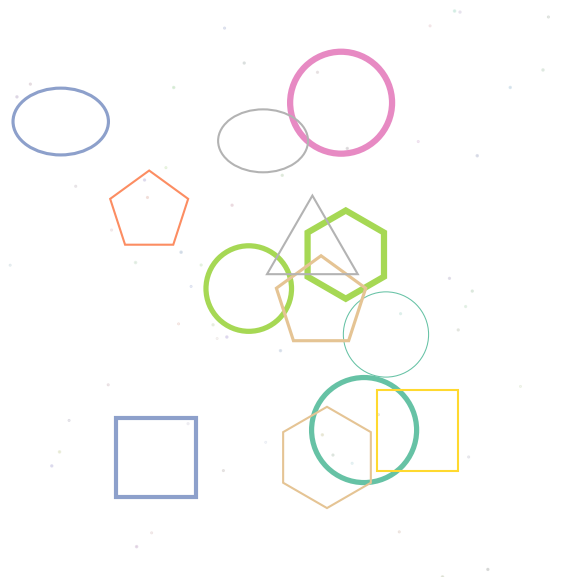[{"shape": "circle", "thickness": 2.5, "radius": 0.45, "center": [0.63, 0.254]}, {"shape": "circle", "thickness": 0.5, "radius": 0.37, "center": [0.668, 0.42]}, {"shape": "pentagon", "thickness": 1, "radius": 0.36, "center": [0.258, 0.633]}, {"shape": "oval", "thickness": 1.5, "radius": 0.41, "center": [0.105, 0.789]}, {"shape": "square", "thickness": 2, "radius": 0.34, "center": [0.27, 0.207]}, {"shape": "circle", "thickness": 3, "radius": 0.44, "center": [0.591, 0.821]}, {"shape": "circle", "thickness": 2.5, "radius": 0.37, "center": [0.431, 0.499]}, {"shape": "hexagon", "thickness": 3, "radius": 0.38, "center": [0.599, 0.558]}, {"shape": "square", "thickness": 1, "radius": 0.35, "center": [0.723, 0.254]}, {"shape": "hexagon", "thickness": 1, "radius": 0.44, "center": [0.566, 0.207]}, {"shape": "pentagon", "thickness": 1.5, "radius": 0.41, "center": [0.556, 0.475]}, {"shape": "triangle", "thickness": 1, "radius": 0.45, "center": [0.541, 0.57]}, {"shape": "oval", "thickness": 1, "radius": 0.39, "center": [0.456, 0.755]}]